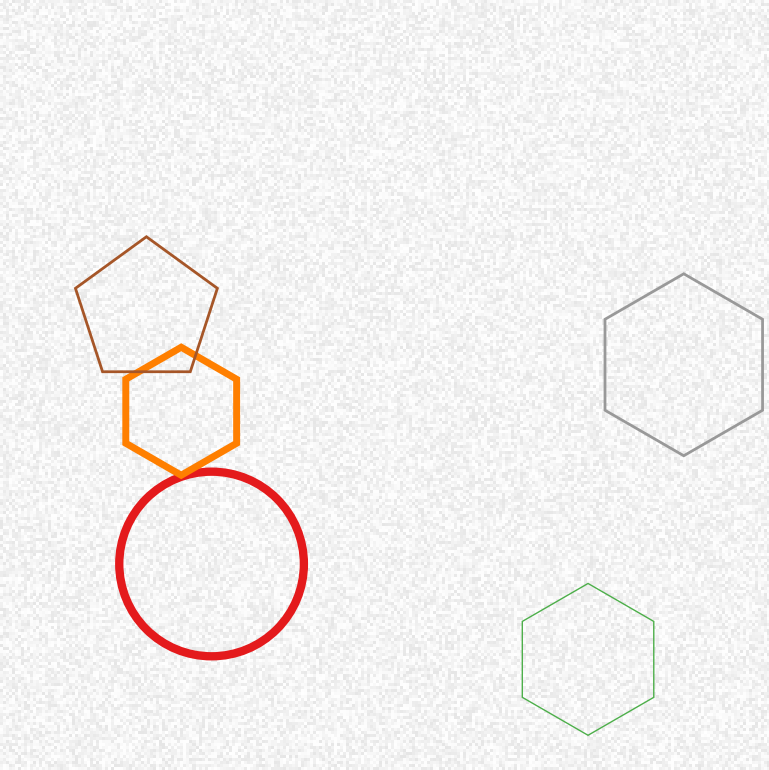[{"shape": "circle", "thickness": 3, "radius": 0.6, "center": [0.275, 0.268]}, {"shape": "hexagon", "thickness": 0.5, "radius": 0.49, "center": [0.764, 0.144]}, {"shape": "hexagon", "thickness": 2.5, "radius": 0.42, "center": [0.235, 0.466]}, {"shape": "pentagon", "thickness": 1, "radius": 0.48, "center": [0.19, 0.596]}, {"shape": "hexagon", "thickness": 1, "radius": 0.59, "center": [0.888, 0.526]}]